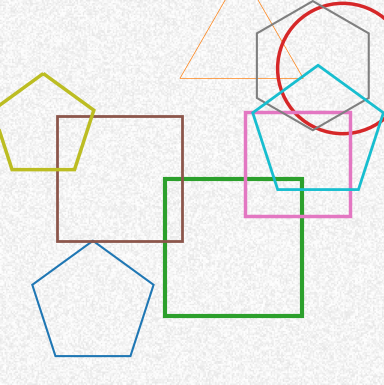[{"shape": "pentagon", "thickness": 1.5, "radius": 0.83, "center": [0.241, 0.209]}, {"shape": "triangle", "thickness": 0.5, "radius": 0.93, "center": [0.628, 0.889]}, {"shape": "square", "thickness": 3, "radius": 0.89, "center": [0.605, 0.357]}, {"shape": "circle", "thickness": 2.5, "radius": 0.85, "center": [0.89, 0.822]}, {"shape": "square", "thickness": 2, "radius": 0.81, "center": [0.311, 0.536]}, {"shape": "square", "thickness": 2.5, "radius": 0.68, "center": [0.773, 0.574]}, {"shape": "hexagon", "thickness": 1.5, "radius": 0.84, "center": [0.812, 0.829]}, {"shape": "pentagon", "thickness": 2.5, "radius": 0.69, "center": [0.112, 0.671]}, {"shape": "pentagon", "thickness": 2, "radius": 0.89, "center": [0.826, 0.652]}]